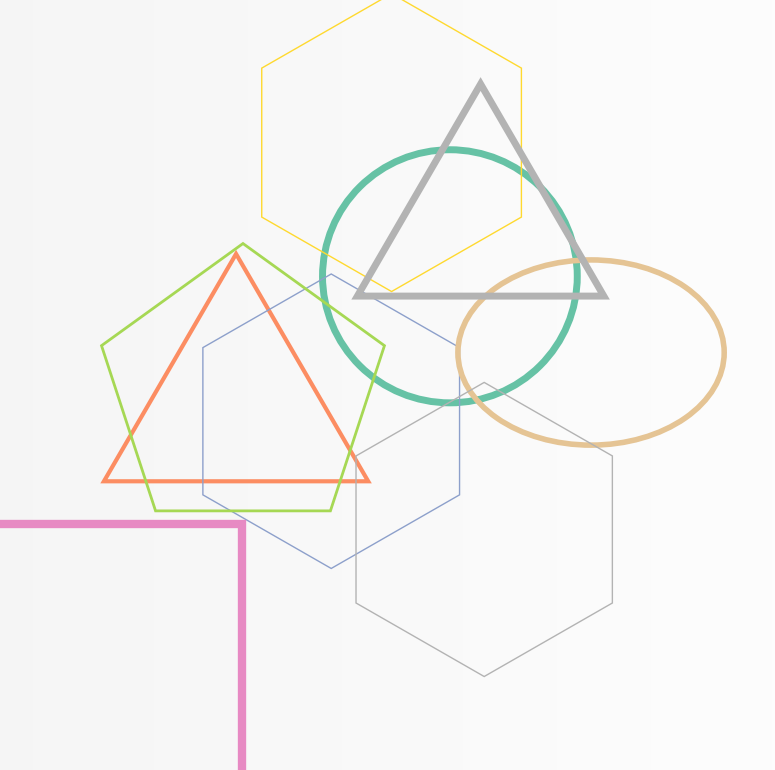[{"shape": "circle", "thickness": 2.5, "radius": 0.82, "center": [0.581, 0.641]}, {"shape": "triangle", "thickness": 1.5, "radius": 0.98, "center": [0.305, 0.473]}, {"shape": "hexagon", "thickness": 0.5, "radius": 0.96, "center": [0.427, 0.453]}, {"shape": "square", "thickness": 3, "radius": 0.93, "center": [0.127, 0.134]}, {"shape": "pentagon", "thickness": 1, "radius": 0.96, "center": [0.314, 0.492]}, {"shape": "hexagon", "thickness": 0.5, "radius": 0.97, "center": [0.505, 0.815]}, {"shape": "oval", "thickness": 2, "radius": 0.86, "center": [0.763, 0.542]}, {"shape": "triangle", "thickness": 2.5, "radius": 0.92, "center": [0.62, 0.707]}, {"shape": "hexagon", "thickness": 0.5, "radius": 0.95, "center": [0.625, 0.312]}]